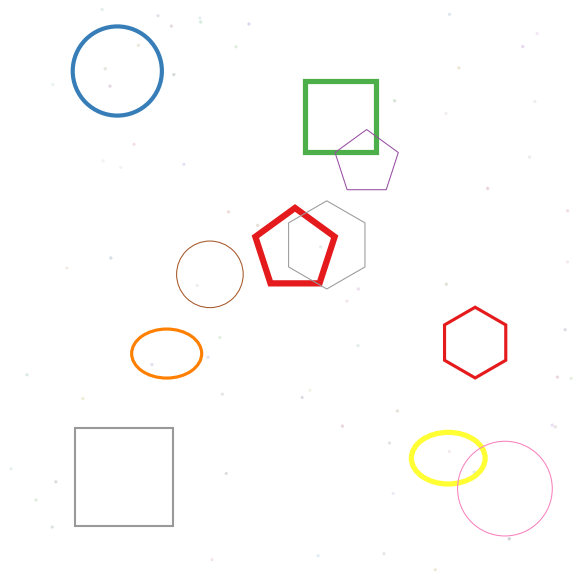[{"shape": "hexagon", "thickness": 1.5, "radius": 0.31, "center": [0.823, 0.406]}, {"shape": "pentagon", "thickness": 3, "radius": 0.36, "center": [0.511, 0.567]}, {"shape": "circle", "thickness": 2, "radius": 0.39, "center": [0.203, 0.876]}, {"shape": "square", "thickness": 2.5, "radius": 0.3, "center": [0.59, 0.797]}, {"shape": "pentagon", "thickness": 0.5, "radius": 0.29, "center": [0.635, 0.717]}, {"shape": "oval", "thickness": 1.5, "radius": 0.3, "center": [0.289, 0.387]}, {"shape": "oval", "thickness": 2.5, "radius": 0.32, "center": [0.776, 0.206]}, {"shape": "circle", "thickness": 0.5, "radius": 0.29, "center": [0.363, 0.524]}, {"shape": "circle", "thickness": 0.5, "radius": 0.41, "center": [0.874, 0.153]}, {"shape": "square", "thickness": 1, "radius": 0.42, "center": [0.214, 0.173]}, {"shape": "hexagon", "thickness": 0.5, "radius": 0.38, "center": [0.566, 0.575]}]